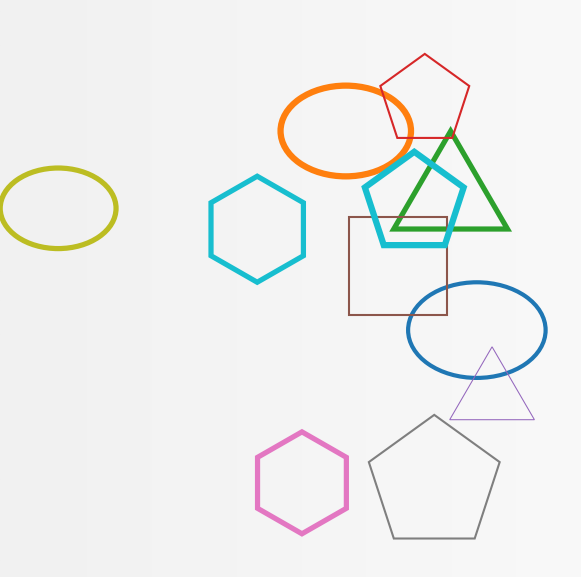[{"shape": "oval", "thickness": 2, "radius": 0.59, "center": [0.82, 0.428]}, {"shape": "oval", "thickness": 3, "radius": 0.56, "center": [0.595, 0.772]}, {"shape": "triangle", "thickness": 2.5, "radius": 0.56, "center": [0.775, 0.659]}, {"shape": "pentagon", "thickness": 1, "radius": 0.4, "center": [0.731, 0.825]}, {"shape": "triangle", "thickness": 0.5, "radius": 0.42, "center": [0.847, 0.314]}, {"shape": "square", "thickness": 1, "radius": 0.42, "center": [0.684, 0.538]}, {"shape": "hexagon", "thickness": 2.5, "radius": 0.44, "center": [0.519, 0.163]}, {"shape": "pentagon", "thickness": 1, "radius": 0.59, "center": [0.747, 0.162]}, {"shape": "oval", "thickness": 2.5, "radius": 0.5, "center": [0.1, 0.638]}, {"shape": "pentagon", "thickness": 3, "radius": 0.45, "center": [0.713, 0.647]}, {"shape": "hexagon", "thickness": 2.5, "radius": 0.46, "center": [0.443, 0.602]}]